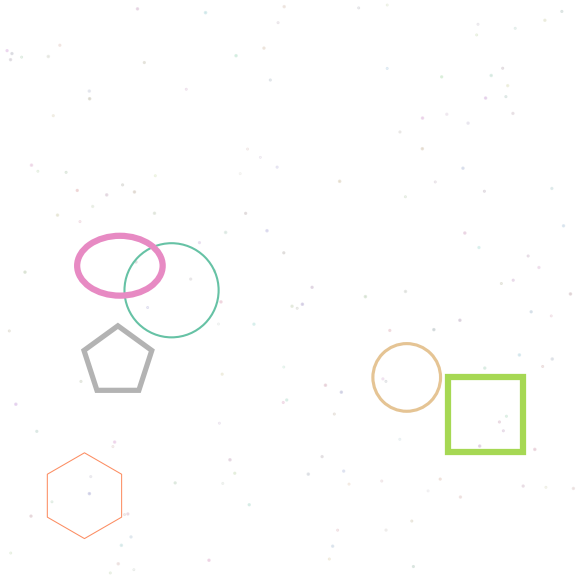[{"shape": "circle", "thickness": 1, "radius": 0.41, "center": [0.297, 0.496]}, {"shape": "hexagon", "thickness": 0.5, "radius": 0.37, "center": [0.146, 0.141]}, {"shape": "oval", "thickness": 3, "radius": 0.37, "center": [0.208, 0.539]}, {"shape": "square", "thickness": 3, "radius": 0.32, "center": [0.841, 0.282]}, {"shape": "circle", "thickness": 1.5, "radius": 0.29, "center": [0.704, 0.346]}, {"shape": "pentagon", "thickness": 2.5, "radius": 0.31, "center": [0.204, 0.373]}]